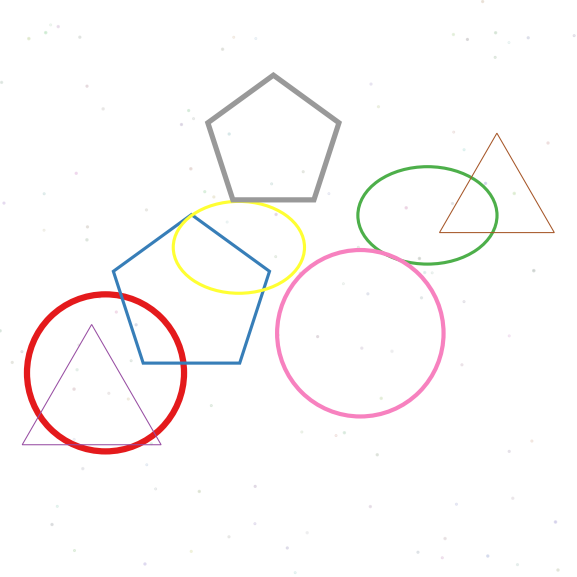[{"shape": "circle", "thickness": 3, "radius": 0.68, "center": [0.183, 0.353]}, {"shape": "pentagon", "thickness": 1.5, "radius": 0.71, "center": [0.331, 0.485]}, {"shape": "oval", "thickness": 1.5, "radius": 0.6, "center": [0.74, 0.626]}, {"shape": "triangle", "thickness": 0.5, "radius": 0.69, "center": [0.159, 0.298]}, {"shape": "oval", "thickness": 1.5, "radius": 0.57, "center": [0.414, 0.571]}, {"shape": "triangle", "thickness": 0.5, "radius": 0.57, "center": [0.86, 0.654]}, {"shape": "circle", "thickness": 2, "radius": 0.72, "center": [0.624, 0.422]}, {"shape": "pentagon", "thickness": 2.5, "radius": 0.6, "center": [0.473, 0.75]}]